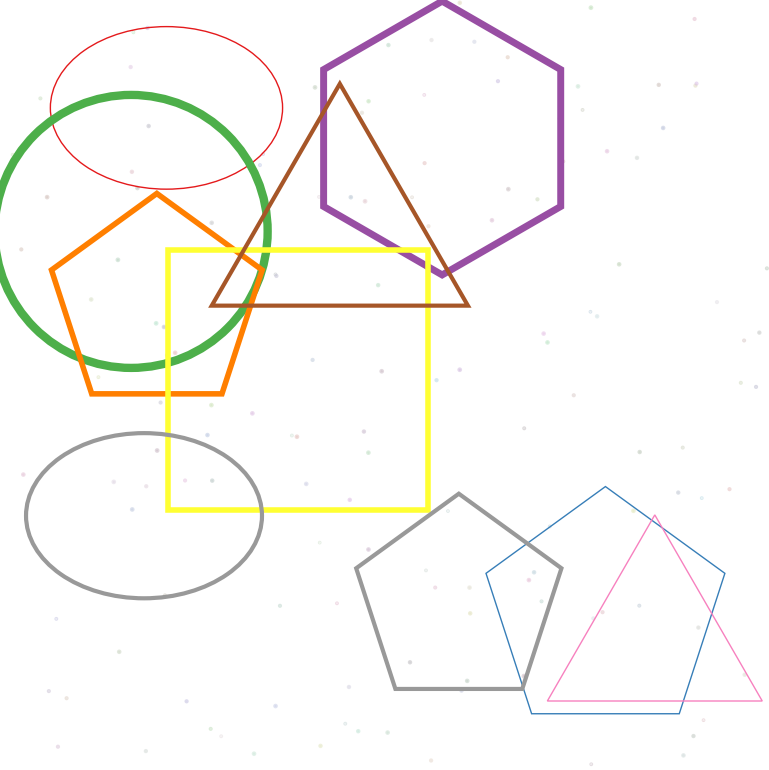[{"shape": "oval", "thickness": 0.5, "radius": 0.75, "center": [0.216, 0.86]}, {"shape": "pentagon", "thickness": 0.5, "radius": 0.82, "center": [0.786, 0.205]}, {"shape": "circle", "thickness": 3, "radius": 0.89, "center": [0.17, 0.699]}, {"shape": "hexagon", "thickness": 2.5, "radius": 0.89, "center": [0.574, 0.821]}, {"shape": "pentagon", "thickness": 2, "radius": 0.72, "center": [0.204, 0.605]}, {"shape": "square", "thickness": 2, "radius": 0.84, "center": [0.386, 0.506]}, {"shape": "triangle", "thickness": 1.5, "radius": 0.96, "center": [0.441, 0.699]}, {"shape": "triangle", "thickness": 0.5, "radius": 0.81, "center": [0.85, 0.17]}, {"shape": "pentagon", "thickness": 1.5, "radius": 0.7, "center": [0.596, 0.219]}, {"shape": "oval", "thickness": 1.5, "radius": 0.77, "center": [0.187, 0.33]}]